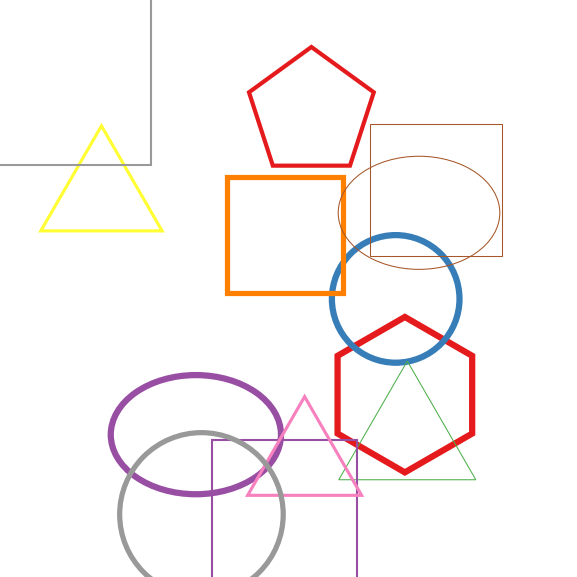[{"shape": "pentagon", "thickness": 2, "radius": 0.57, "center": [0.539, 0.804]}, {"shape": "hexagon", "thickness": 3, "radius": 0.67, "center": [0.701, 0.316]}, {"shape": "circle", "thickness": 3, "radius": 0.55, "center": [0.685, 0.482]}, {"shape": "triangle", "thickness": 0.5, "radius": 0.68, "center": [0.705, 0.237]}, {"shape": "oval", "thickness": 3, "radius": 0.74, "center": [0.339, 0.246]}, {"shape": "square", "thickness": 1, "radius": 0.63, "center": [0.493, 0.111]}, {"shape": "square", "thickness": 2.5, "radius": 0.5, "center": [0.493, 0.592]}, {"shape": "triangle", "thickness": 1.5, "radius": 0.61, "center": [0.176, 0.66]}, {"shape": "oval", "thickness": 0.5, "radius": 0.7, "center": [0.726, 0.631]}, {"shape": "square", "thickness": 0.5, "radius": 0.57, "center": [0.755, 0.67]}, {"shape": "triangle", "thickness": 1.5, "radius": 0.57, "center": [0.527, 0.198]}, {"shape": "square", "thickness": 1, "radius": 0.74, "center": [0.113, 0.861]}, {"shape": "circle", "thickness": 2.5, "radius": 0.71, "center": [0.349, 0.108]}]